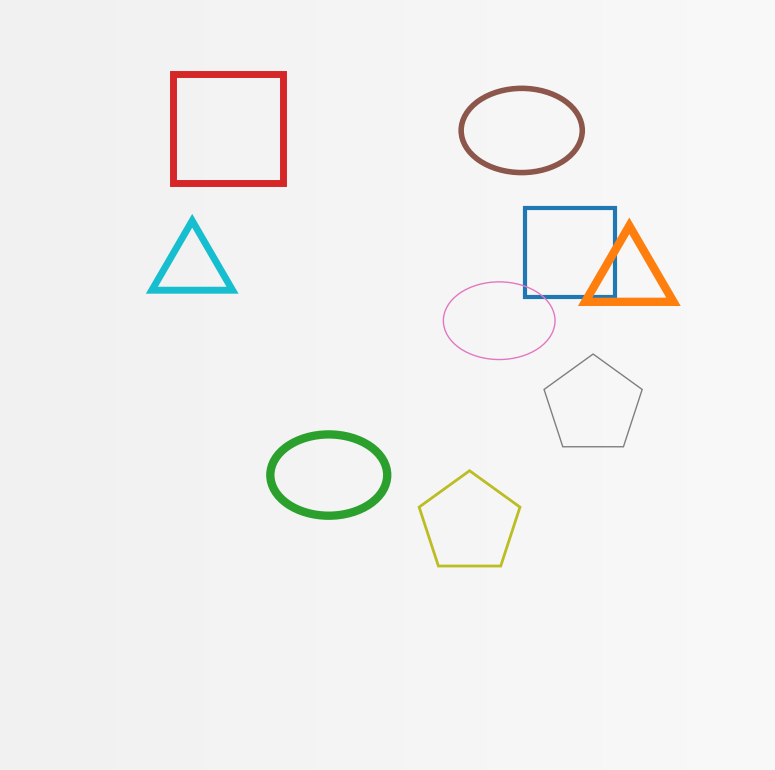[{"shape": "square", "thickness": 1.5, "radius": 0.29, "center": [0.736, 0.672]}, {"shape": "triangle", "thickness": 3, "radius": 0.33, "center": [0.812, 0.641]}, {"shape": "oval", "thickness": 3, "radius": 0.38, "center": [0.424, 0.383]}, {"shape": "square", "thickness": 2.5, "radius": 0.35, "center": [0.294, 0.833]}, {"shape": "oval", "thickness": 2, "radius": 0.39, "center": [0.673, 0.831]}, {"shape": "oval", "thickness": 0.5, "radius": 0.36, "center": [0.644, 0.584]}, {"shape": "pentagon", "thickness": 0.5, "radius": 0.33, "center": [0.765, 0.474]}, {"shape": "pentagon", "thickness": 1, "radius": 0.34, "center": [0.606, 0.32]}, {"shape": "triangle", "thickness": 2.5, "radius": 0.3, "center": [0.248, 0.653]}]